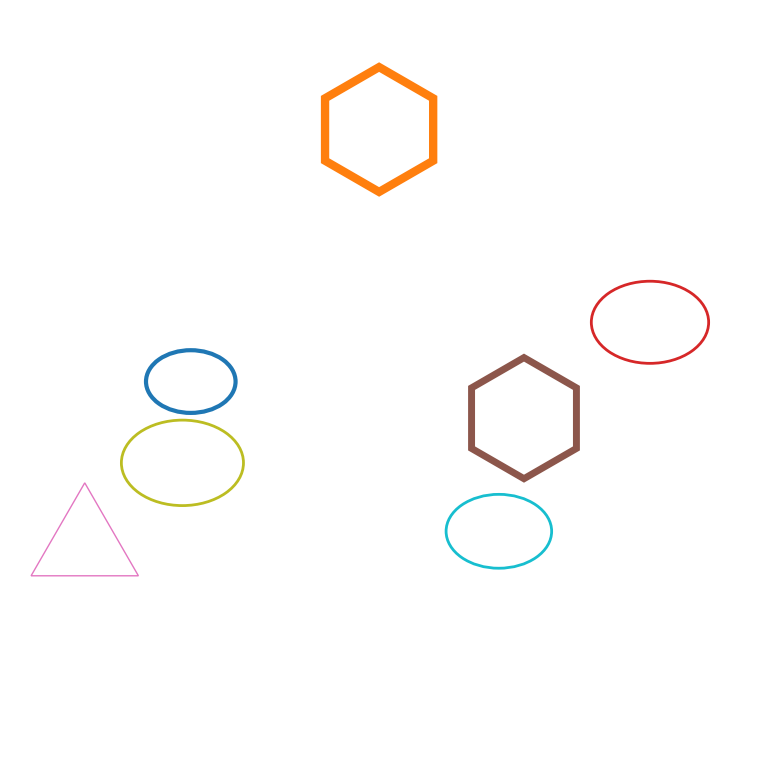[{"shape": "oval", "thickness": 1.5, "radius": 0.29, "center": [0.248, 0.504]}, {"shape": "hexagon", "thickness": 3, "radius": 0.41, "center": [0.492, 0.832]}, {"shape": "oval", "thickness": 1, "radius": 0.38, "center": [0.844, 0.581]}, {"shape": "hexagon", "thickness": 2.5, "radius": 0.39, "center": [0.681, 0.457]}, {"shape": "triangle", "thickness": 0.5, "radius": 0.4, "center": [0.11, 0.292]}, {"shape": "oval", "thickness": 1, "radius": 0.4, "center": [0.237, 0.399]}, {"shape": "oval", "thickness": 1, "radius": 0.34, "center": [0.648, 0.31]}]